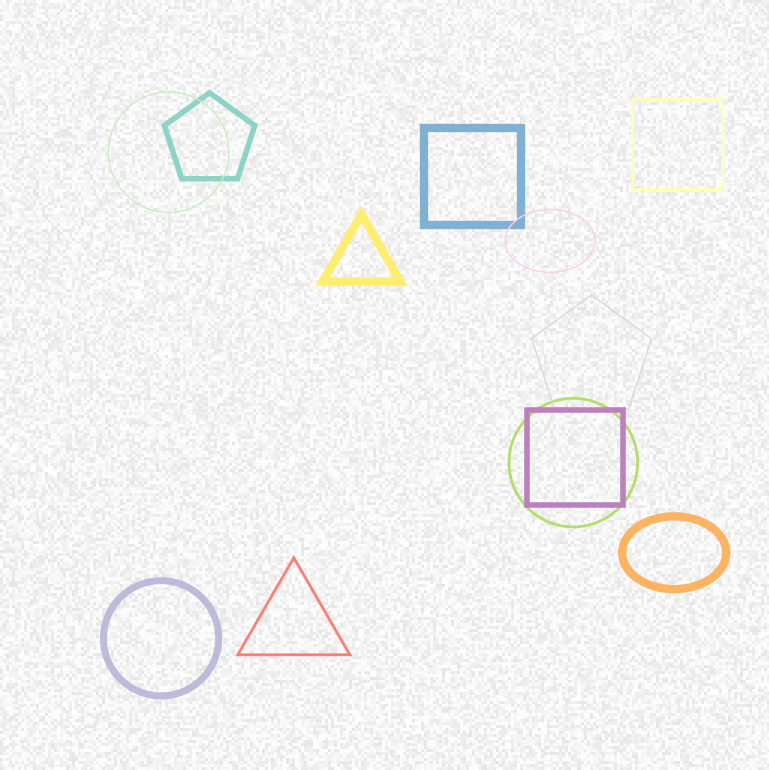[{"shape": "pentagon", "thickness": 2, "radius": 0.31, "center": [0.272, 0.818]}, {"shape": "square", "thickness": 1, "radius": 0.29, "center": [0.879, 0.813]}, {"shape": "circle", "thickness": 2.5, "radius": 0.37, "center": [0.209, 0.171]}, {"shape": "triangle", "thickness": 1, "radius": 0.42, "center": [0.382, 0.192]}, {"shape": "square", "thickness": 3, "radius": 0.32, "center": [0.614, 0.771]}, {"shape": "oval", "thickness": 3, "radius": 0.34, "center": [0.876, 0.282]}, {"shape": "circle", "thickness": 1, "radius": 0.42, "center": [0.745, 0.399]}, {"shape": "oval", "thickness": 0.5, "radius": 0.29, "center": [0.714, 0.687]}, {"shape": "pentagon", "thickness": 0.5, "radius": 0.41, "center": [0.768, 0.535]}, {"shape": "square", "thickness": 2, "radius": 0.31, "center": [0.746, 0.406]}, {"shape": "circle", "thickness": 0.5, "radius": 0.39, "center": [0.219, 0.802]}, {"shape": "triangle", "thickness": 3, "radius": 0.29, "center": [0.469, 0.663]}]